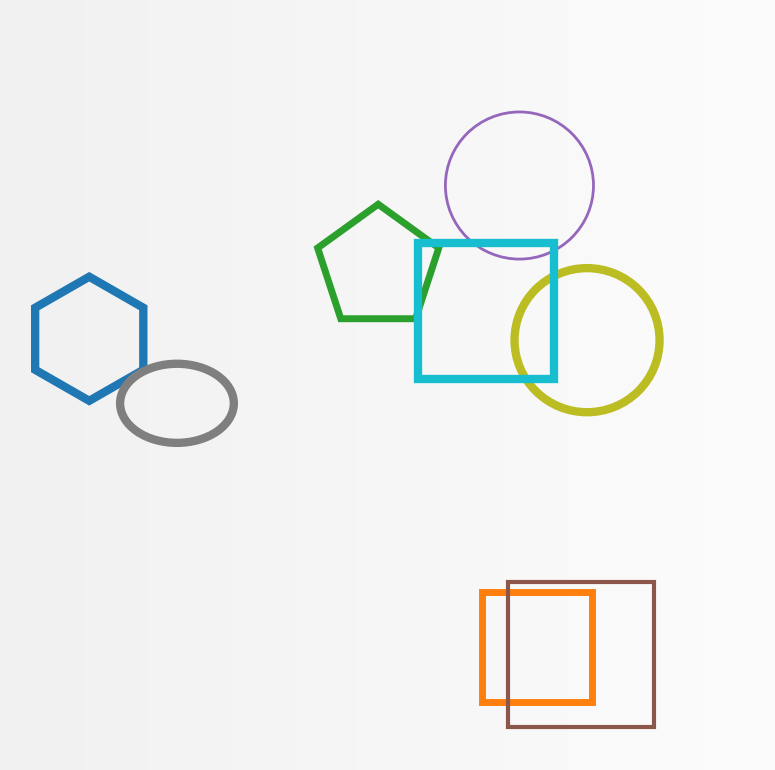[{"shape": "hexagon", "thickness": 3, "radius": 0.4, "center": [0.115, 0.56]}, {"shape": "square", "thickness": 2.5, "radius": 0.36, "center": [0.693, 0.16]}, {"shape": "pentagon", "thickness": 2.5, "radius": 0.41, "center": [0.488, 0.653]}, {"shape": "circle", "thickness": 1, "radius": 0.48, "center": [0.67, 0.759]}, {"shape": "square", "thickness": 1.5, "radius": 0.47, "center": [0.75, 0.15]}, {"shape": "oval", "thickness": 3, "radius": 0.37, "center": [0.228, 0.476]}, {"shape": "circle", "thickness": 3, "radius": 0.47, "center": [0.757, 0.558]}, {"shape": "square", "thickness": 3, "radius": 0.44, "center": [0.627, 0.596]}]